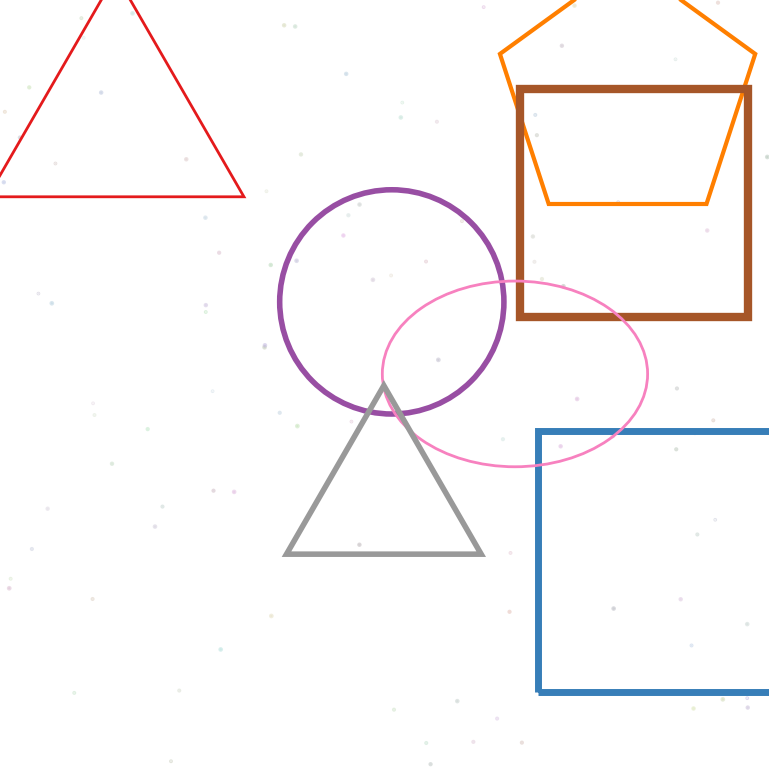[{"shape": "triangle", "thickness": 1, "radius": 0.96, "center": [0.15, 0.841]}, {"shape": "square", "thickness": 2.5, "radius": 0.84, "center": [0.868, 0.271]}, {"shape": "circle", "thickness": 2, "radius": 0.73, "center": [0.509, 0.608]}, {"shape": "pentagon", "thickness": 1.5, "radius": 0.87, "center": [0.815, 0.876]}, {"shape": "square", "thickness": 3, "radius": 0.74, "center": [0.823, 0.736]}, {"shape": "oval", "thickness": 1, "radius": 0.86, "center": [0.669, 0.514]}, {"shape": "triangle", "thickness": 2, "radius": 0.73, "center": [0.499, 0.353]}]